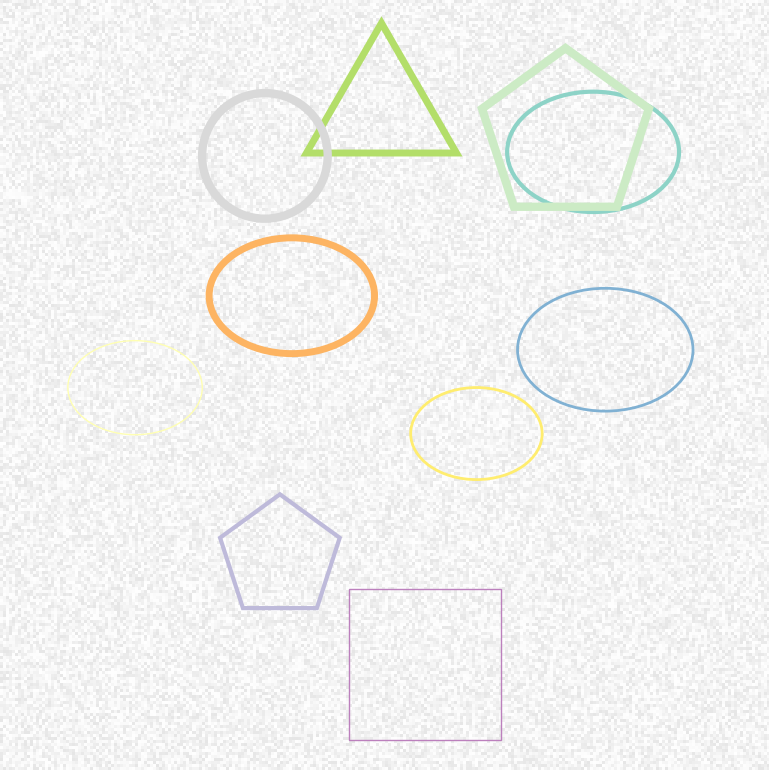[{"shape": "oval", "thickness": 1.5, "radius": 0.56, "center": [0.77, 0.803]}, {"shape": "oval", "thickness": 0.5, "radius": 0.44, "center": [0.175, 0.497]}, {"shape": "pentagon", "thickness": 1.5, "radius": 0.41, "center": [0.363, 0.276]}, {"shape": "oval", "thickness": 1, "radius": 0.57, "center": [0.786, 0.546]}, {"shape": "oval", "thickness": 2.5, "radius": 0.54, "center": [0.379, 0.616]}, {"shape": "triangle", "thickness": 2.5, "radius": 0.56, "center": [0.495, 0.858]}, {"shape": "circle", "thickness": 3, "radius": 0.41, "center": [0.344, 0.798]}, {"shape": "square", "thickness": 0.5, "radius": 0.49, "center": [0.552, 0.137]}, {"shape": "pentagon", "thickness": 3, "radius": 0.57, "center": [0.734, 0.824]}, {"shape": "oval", "thickness": 1, "radius": 0.43, "center": [0.619, 0.437]}]